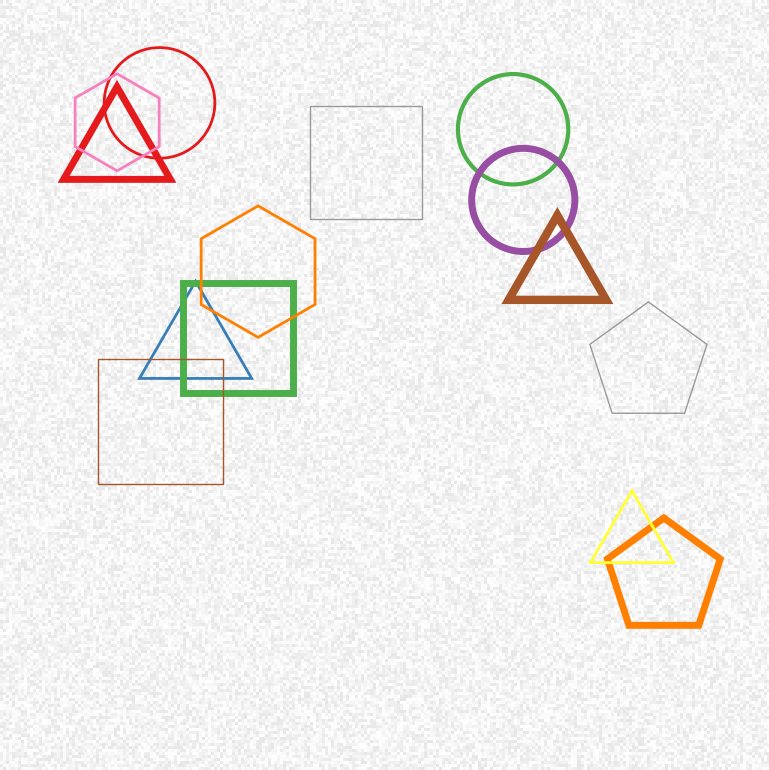[{"shape": "circle", "thickness": 1, "radius": 0.36, "center": [0.207, 0.866]}, {"shape": "triangle", "thickness": 2.5, "radius": 0.4, "center": [0.152, 0.807]}, {"shape": "triangle", "thickness": 1, "radius": 0.42, "center": [0.254, 0.551]}, {"shape": "circle", "thickness": 1.5, "radius": 0.36, "center": [0.666, 0.832]}, {"shape": "square", "thickness": 2.5, "radius": 0.36, "center": [0.309, 0.561]}, {"shape": "circle", "thickness": 2.5, "radius": 0.33, "center": [0.68, 0.74]}, {"shape": "pentagon", "thickness": 2.5, "radius": 0.39, "center": [0.862, 0.25]}, {"shape": "hexagon", "thickness": 1, "radius": 0.43, "center": [0.335, 0.647]}, {"shape": "triangle", "thickness": 1, "radius": 0.31, "center": [0.821, 0.3]}, {"shape": "triangle", "thickness": 3, "radius": 0.37, "center": [0.724, 0.647]}, {"shape": "square", "thickness": 0.5, "radius": 0.4, "center": [0.208, 0.452]}, {"shape": "hexagon", "thickness": 1, "radius": 0.32, "center": [0.152, 0.841]}, {"shape": "square", "thickness": 0.5, "radius": 0.36, "center": [0.476, 0.789]}, {"shape": "pentagon", "thickness": 0.5, "radius": 0.4, "center": [0.842, 0.528]}]